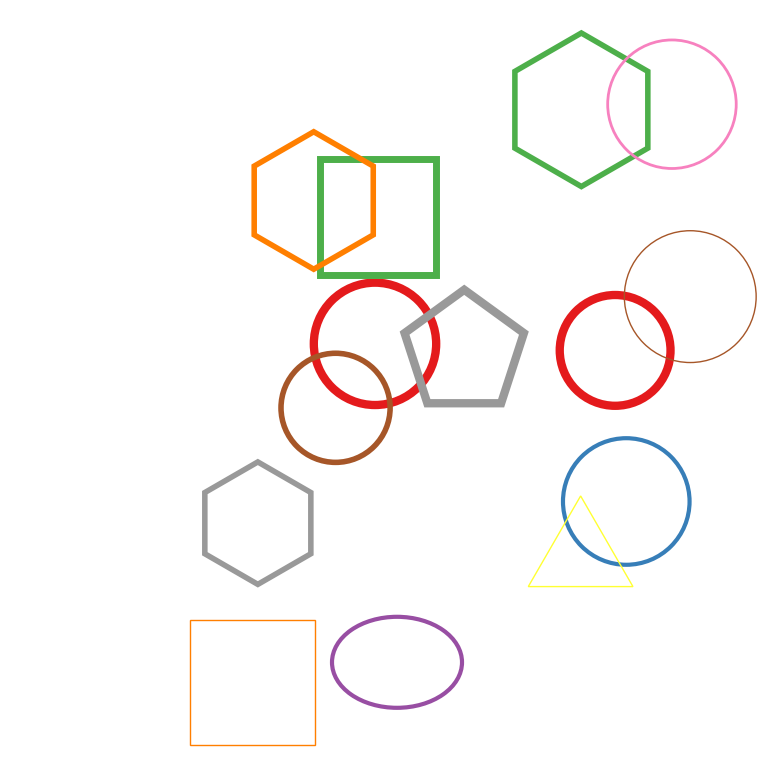[{"shape": "circle", "thickness": 3, "radius": 0.36, "center": [0.799, 0.545]}, {"shape": "circle", "thickness": 3, "radius": 0.4, "center": [0.487, 0.553]}, {"shape": "circle", "thickness": 1.5, "radius": 0.41, "center": [0.813, 0.349]}, {"shape": "hexagon", "thickness": 2, "radius": 0.5, "center": [0.755, 0.857]}, {"shape": "square", "thickness": 2.5, "radius": 0.38, "center": [0.491, 0.718]}, {"shape": "oval", "thickness": 1.5, "radius": 0.42, "center": [0.516, 0.14]}, {"shape": "square", "thickness": 0.5, "radius": 0.41, "center": [0.328, 0.113]}, {"shape": "hexagon", "thickness": 2, "radius": 0.45, "center": [0.407, 0.74]}, {"shape": "triangle", "thickness": 0.5, "radius": 0.39, "center": [0.754, 0.277]}, {"shape": "circle", "thickness": 0.5, "radius": 0.43, "center": [0.896, 0.615]}, {"shape": "circle", "thickness": 2, "radius": 0.35, "center": [0.436, 0.47]}, {"shape": "circle", "thickness": 1, "radius": 0.42, "center": [0.873, 0.865]}, {"shape": "hexagon", "thickness": 2, "radius": 0.4, "center": [0.335, 0.321]}, {"shape": "pentagon", "thickness": 3, "radius": 0.41, "center": [0.603, 0.542]}]